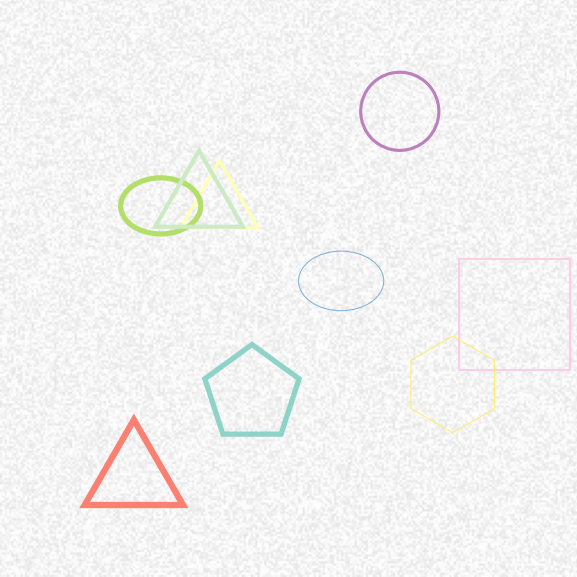[{"shape": "pentagon", "thickness": 2.5, "radius": 0.43, "center": [0.436, 0.317]}, {"shape": "triangle", "thickness": 1.5, "radius": 0.39, "center": [0.38, 0.643]}, {"shape": "triangle", "thickness": 3, "radius": 0.49, "center": [0.232, 0.174]}, {"shape": "oval", "thickness": 0.5, "radius": 0.37, "center": [0.591, 0.513]}, {"shape": "oval", "thickness": 2.5, "radius": 0.35, "center": [0.278, 0.643]}, {"shape": "square", "thickness": 1, "radius": 0.48, "center": [0.891, 0.455]}, {"shape": "circle", "thickness": 1.5, "radius": 0.34, "center": [0.692, 0.806]}, {"shape": "triangle", "thickness": 2, "radius": 0.44, "center": [0.345, 0.65]}, {"shape": "hexagon", "thickness": 0.5, "radius": 0.42, "center": [0.784, 0.333]}]